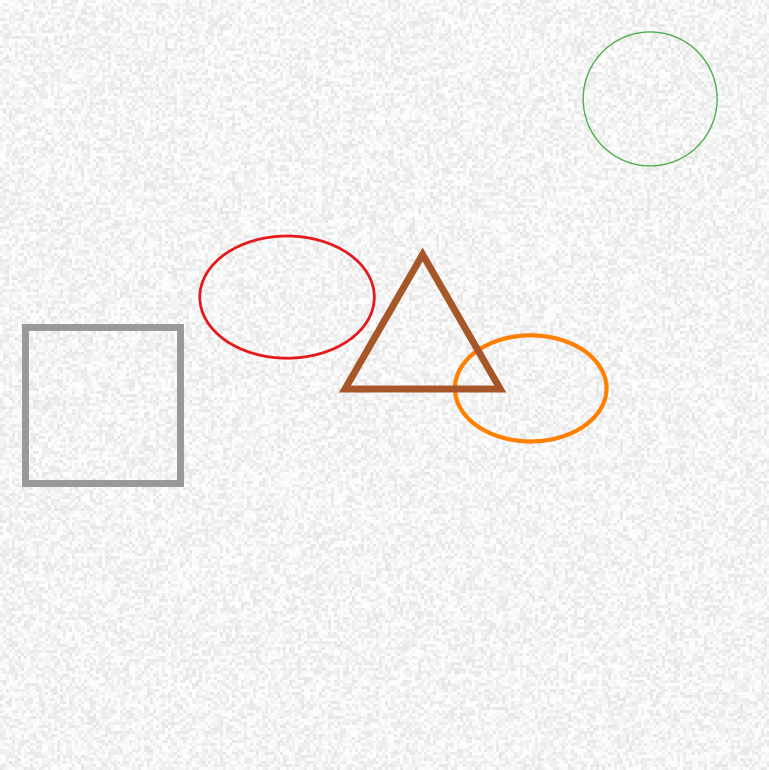[{"shape": "oval", "thickness": 1, "radius": 0.57, "center": [0.373, 0.614]}, {"shape": "circle", "thickness": 0.5, "radius": 0.44, "center": [0.844, 0.872]}, {"shape": "oval", "thickness": 1.5, "radius": 0.49, "center": [0.689, 0.496]}, {"shape": "triangle", "thickness": 2.5, "radius": 0.58, "center": [0.549, 0.553]}, {"shape": "square", "thickness": 2.5, "radius": 0.51, "center": [0.133, 0.474]}]